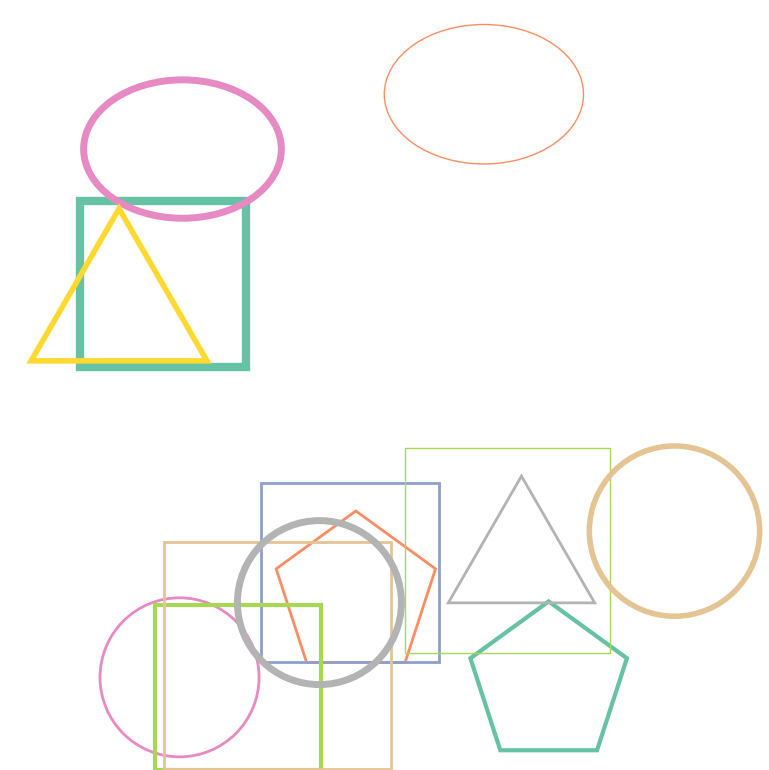[{"shape": "pentagon", "thickness": 1.5, "radius": 0.53, "center": [0.713, 0.112]}, {"shape": "square", "thickness": 3, "radius": 0.54, "center": [0.212, 0.631]}, {"shape": "pentagon", "thickness": 1, "radius": 0.54, "center": [0.462, 0.228]}, {"shape": "oval", "thickness": 0.5, "radius": 0.65, "center": [0.628, 0.878]}, {"shape": "square", "thickness": 1, "radius": 0.58, "center": [0.454, 0.257]}, {"shape": "oval", "thickness": 2.5, "radius": 0.64, "center": [0.237, 0.806]}, {"shape": "circle", "thickness": 1, "radius": 0.52, "center": [0.233, 0.12]}, {"shape": "square", "thickness": 1.5, "radius": 0.54, "center": [0.309, 0.107]}, {"shape": "square", "thickness": 0.5, "radius": 0.67, "center": [0.659, 0.285]}, {"shape": "triangle", "thickness": 2, "radius": 0.66, "center": [0.155, 0.597]}, {"shape": "square", "thickness": 1, "radius": 0.73, "center": [0.36, 0.149]}, {"shape": "circle", "thickness": 2, "radius": 0.55, "center": [0.876, 0.31]}, {"shape": "triangle", "thickness": 1, "radius": 0.55, "center": [0.677, 0.272]}, {"shape": "circle", "thickness": 2.5, "radius": 0.53, "center": [0.415, 0.217]}]